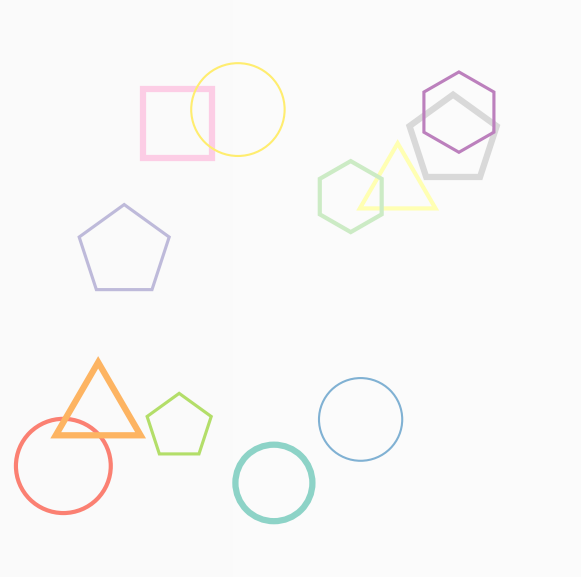[{"shape": "circle", "thickness": 3, "radius": 0.33, "center": [0.471, 0.163]}, {"shape": "triangle", "thickness": 2, "radius": 0.38, "center": [0.684, 0.676]}, {"shape": "pentagon", "thickness": 1.5, "radius": 0.41, "center": [0.214, 0.563]}, {"shape": "circle", "thickness": 2, "radius": 0.41, "center": [0.109, 0.192]}, {"shape": "circle", "thickness": 1, "radius": 0.36, "center": [0.62, 0.273]}, {"shape": "triangle", "thickness": 3, "radius": 0.42, "center": [0.169, 0.287]}, {"shape": "pentagon", "thickness": 1.5, "radius": 0.29, "center": [0.308, 0.26]}, {"shape": "square", "thickness": 3, "radius": 0.3, "center": [0.305, 0.786]}, {"shape": "pentagon", "thickness": 3, "radius": 0.39, "center": [0.78, 0.756]}, {"shape": "hexagon", "thickness": 1.5, "radius": 0.35, "center": [0.79, 0.805]}, {"shape": "hexagon", "thickness": 2, "radius": 0.31, "center": [0.603, 0.659]}, {"shape": "circle", "thickness": 1, "radius": 0.4, "center": [0.409, 0.809]}]